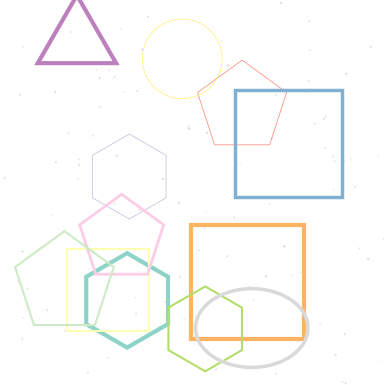[{"shape": "hexagon", "thickness": 3, "radius": 0.61, "center": [0.33, 0.22]}, {"shape": "square", "thickness": 1.5, "radius": 0.54, "center": [0.281, 0.247]}, {"shape": "hexagon", "thickness": 0.5, "radius": 0.55, "center": [0.336, 0.541]}, {"shape": "pentagon", "thickness": 0.5, "radius": 0.61, "center": [0.629, 0.722]}, {"shape": "square", "thickness": 2.5, "radius": 0.69, "center": [0.751, 0.626]}, {"shape": "square", "thickness": 3, "radius": 0.74, "center": [0.643, 0.267]}, {"shape": "hexagon", "thickness": 1.5, "radius": 0.55, "center": [0.533, 0.146]}, {"shape": "pentagon", "thickness": 2, "radius": 0.57, "center": [0.316, 0.381]}, {"shape": "oval", "thickness": 2.5, "radius": 0.73, "center": [0.654, 0.148]}, {"shape": "triangle", "thickness": 3, "radius": 0.59, "center": [0.2, 0.895]}, {"shape": "pentagon", "thickness": 1.5, "radius": 0.67, "center": [0.167, 0.265]}, {"shape": "circle", "thickness": 0.5, "radius": 0.52, "center": [0.473, 0.847]}]